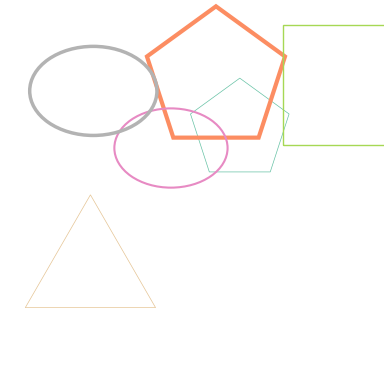[{"shape": "pentagon", "thickness": 0.5, "radius": 0.67, "center": [0.623, 0.662]}, {"shape": "pentagon", "thickness": 3, "radius": 0.94, "center": [0.561, 0.795]}, {"shape": "oval", "thickness": 1.5, "radius": 0.74, "center": [0.444, 0.616]}, {"shape": "square", "thickness": 1, "radius": 0.78, "center": [0.891, 0.778]}, {"shape": "triangle", "thickness": 0.5, "radius": 0.98, "center": [0.235, 0.299]}, {"shape": "oval", "thickness": 2.5, "radius": 0.83, "center": [0.242, 0.764]}]